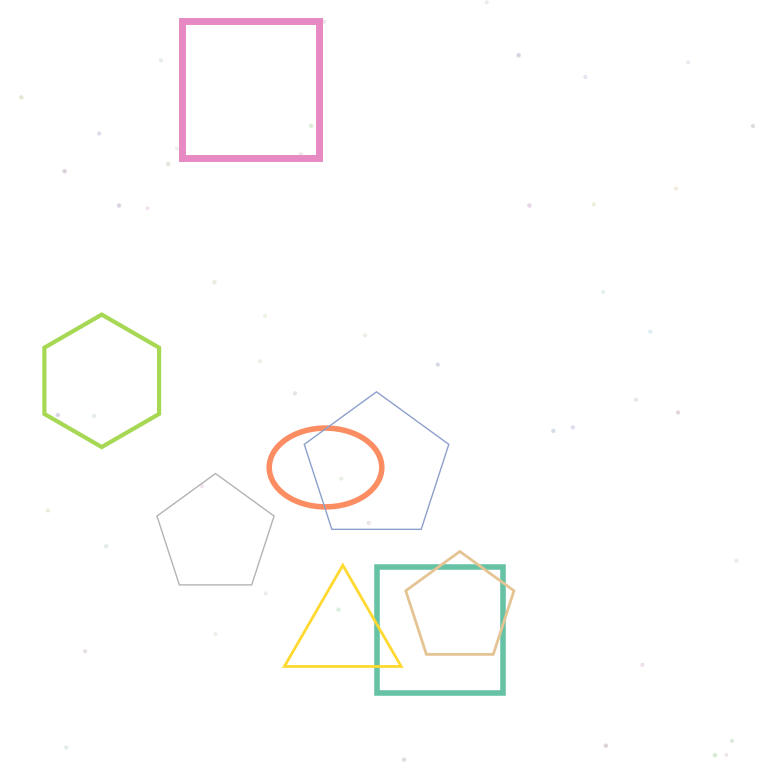[{"shape": "square", "thickness": 2, "radius": 0.41, "center": [0.572, 0.182]}, {"shape": "oval", "thickness": 2, "radius": 0.37, "center": [0.423, 0.393]}, {"shape": "pentagon", "thickness": 0.5, "radius": 0.49, "center": [0.489, 0.392]}, {"shape": "square", "thickness": 2.5, "radius": 0.44, "center": [0.325, 0.884]}, {"shape": "hexagon", "thickness": 1.5, "radius": 0.43, "center": [0.132, 0.505]}, {"shape": "triangle", "thickness": 1, "radius": 0.44, "center": [0.445, 0.178]}, {"shape": "pentagon", "thickness": 1, "radius": 0.37, "center": [0.597, 0.21]}, {"shape": "pentagon", "thickness": 0.5, "radius": 0.4, "center": [0.28, 0.305]}]